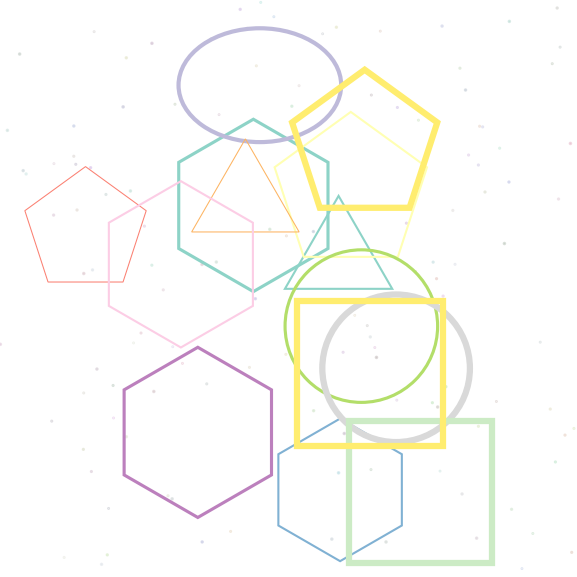[{"shape": "hexagon", "thickness": 1.5, "radius": 0.75, "center": [0.439, 0.643]}, {"shape": "triangle", "thickness": 1, "radius": 0.54, "center": [0.586, 0.553]}, {"shape": "pentagon", "thickness": 1, "radius": 0.69, "center": [0.607, 0.667]}, {"shape": "oval", "thickness": 2, "radius": 0.7, "center": [0.45, 0.852]}, {"shape": "pentagon", "thickness": 0.5, "radius": 0.55, "center": [0.148, 0.6]}, {"shape": "hexagon", "thickness": 1, "radius": 0.62, "center": [0.589, 0.151]}, {"shape": "triangle", "thickness": 0.5, "radius": 0.54, "center": [0.425, 0.651]}, {"shape": "circle", "thickness": 1.5, "radius": 0.66, "center": [0.626, 0.434]}, {"shape": "hexagon", "thickness": 1, "radius": 0.72, "center": [0.313, 0.541]}, {"shape": "circle", "thickness": 3, "radius": 0.64, "center": [0.686, 0.361]}, {"shape": "hexagon", "thickness": 1.5, "radius": 0.74, "center": [0.343, 0.25]}, {"shape": "square", "thickness": 3, "radius": 0.62, "center": [0.728, 0.147]}, {"shape": "square", "thickness": 3, "radius": 0.63, "center": [0.64, 0.353]}, {"shape": "pentagon", "thickness": 3, "radius": 0.66, "center": [0.631, 0.746]}]